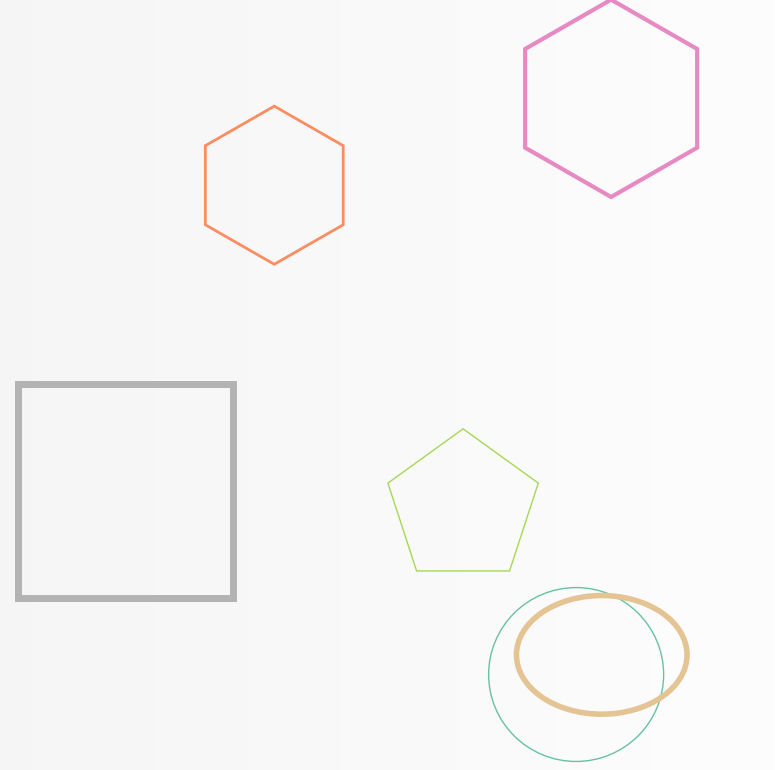[{"shape": "circle", "thickness": 0.5, "radius": 0.56, "center": [0.743, 0.124]}, {"shape": "hexagon", "thickness": 1, "radius": 0.51, "center": [0.354, 0.759]}, {"shape": "hexagon", "thickness": 1.5, "radius": 0.64, "center": [0.789, 0.872]}, {"shape": "pentagon", "thickness": 0.5, "radius": 0.51, "center": [0.598, 0.341]}, {"shape": "oval", "thickness": 2, "radius": 0.55, "center": [0.776, 0.15]}, {"shape": "square", "thickness": 2.5, "radius": 0.7, "center": [0.162, 0.363]}]